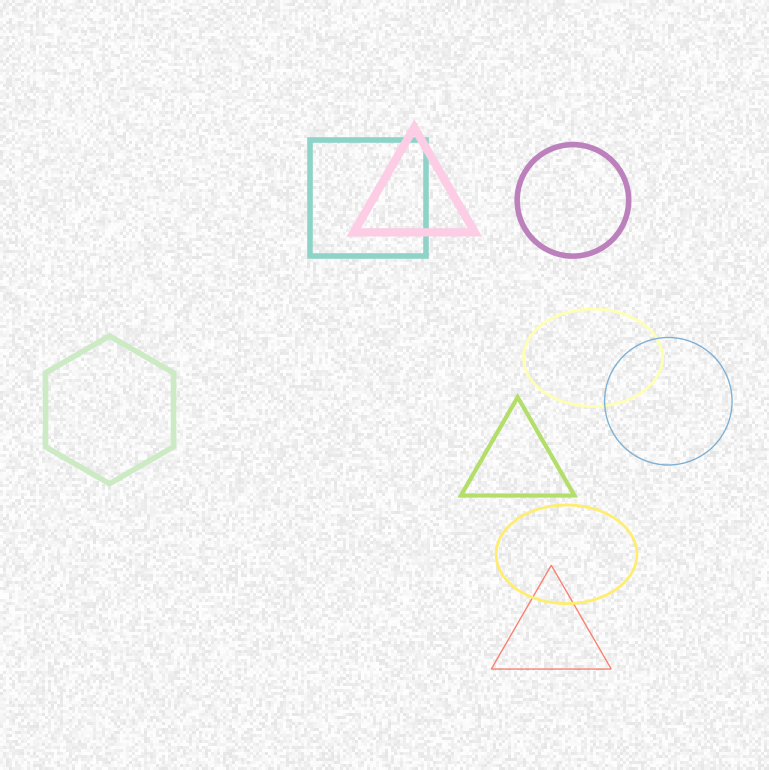[{"shape": "square", "thickness": 2, "radius": 0.38, "center": [0.478, 0.743]}, {"shape": "oval", "thickness": 1, "radius": 0.45, "center": [0.77, 0.535]}, {"shape": "triangle", "thickness": 0.5, "radius": 0.45, "center": [0.716, 0.176]}, {"shape": "circle", "thickness": 0.5, "radius": 0.41, "center": [0.868, 0.479]}, {"shape": "triangle", "thickness": 1.5, "radius": 0.43, "center": [0.672, 0.399]}, {"shape": "triangle", "thickness": 3, "radius": 0.45, "center": [0.538, 0.744]}, {"shape": "circle", "thickness": 2, "radius": 0.36, "center": [0.744, 0.74]}, {"shape": "hexagon", "thickness": 2, "radius": 0.48, "center": [0.142, 0.468]}, {"shape": "oval", "thickness": 1, "radius": 0.46, "center": [0.736, 0.28]}]